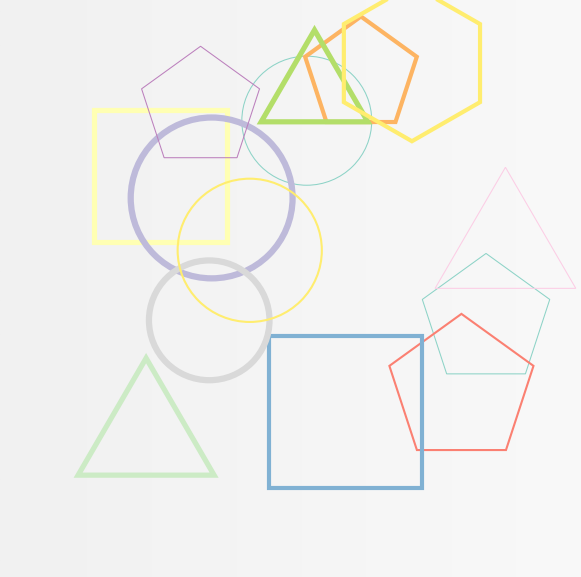[{"shape": "pentagon", "thickness": 0.5, "radius": 0.58, "center": [0.836, 0.445]}, {"shape": "circle", "thickness": 0.5, "radius": 0.56, "center": [0.528, 0.79]}, {"shape": "square", "thickness": 2.5, "radius": 0.57, "center": [0.276, 0.695]}, {"shape": "circle", "thickness": 3, "radius": 0.7, "center": [0.364, 0.656]}, {"shape": "pentagon", "thickness": 1, "radius": 0.65, "center": [0.794, 0.325]}, {"shape": "square", "thickness": 2, "radius": 0.66, "center": [0.594, 0.286]}, {"shape": "pentagon", "thickness": 2, "radius": 0.51, "center": [0.621, 0.87]}, {"shape": "triangle", "thickness": 2.5, "radius": 0.53, "center": [0.541, 0.841]}, {"shape": "triangle", "thickness": 0.5, "radius": 0.7, "center": [0.87, 0.57]}, {"shape": "circle", "thickness": 3, "radius": 0.52, "center": [0.36, 0.444]}, {"shape": "pentagon", "thickness": 0.5, "radius": 0.53, "center": [0.345, 0.812]}, {"shape": "triangle", "thickness": 2.5, "radius": 0.68, "center": [0.251, 0.244]}, {"shape": "circle", "thickness": 1, "radius": 0.62, "center": [0.43, 0.566]}, {"shape": "hexagon", "thickness": 2, "radius": 0.68, "center": [0.709, 0.89]}]